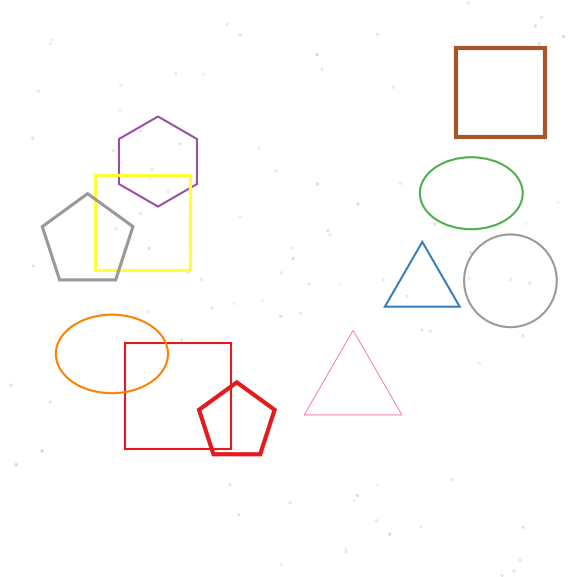[{"shape": "pentagon", "thickness": 2, "radius": 0.34, "center": [0.41, 0.268]}, {"shape": "square", "thickness": 1, "radius": 0.46, "center": [0.308, 0.314]}, {"shape": "triangle", "thickness": 1, "radius": 0.37, "center": [0.731, 0.505]}, {"shape": "oval", "thickness": 1, "radius": 0.45, "center": [0.816, 0.665]}, {"shape": "hexagon", "thickness": 1, "radius": 0.39, "center": [0.274, 0.719]}, {"shape": "oval", "thickness": 1, "radius": 0.49, "center": [0.194, 0.386]}, {"shape": "square", "thickness": 1.5, "radius": 0.41, "center": [0.247, 0.614]}, {"shape": "square", "thickness": 2, "radius": 0.39, "center": [0.867, 0.839]}, {"shape": "triangle", "thickness": 0.5, "radius": 0.49, "center": [0.611, 0.329]}, {"shape": "pentagon", "thickness": 1.5, "radius": 0.41, "center": [0.152, 0.581]}, {"shape": "circle", "thickness": 1, "radius": 0.4, "center": [0.884, 0.513]}]